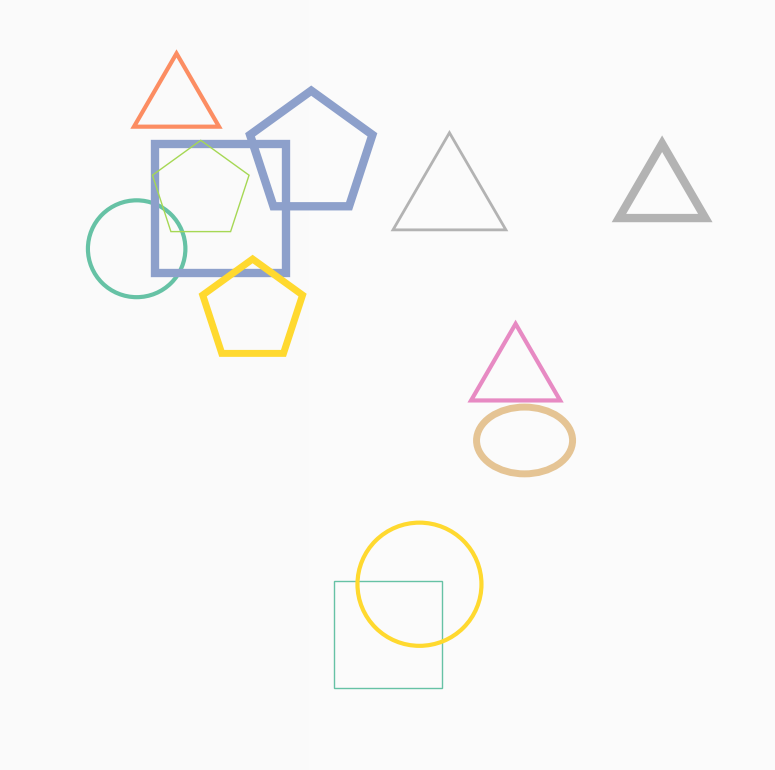[{"shape": "square", "thickness": 0.5, "radius": 0.35, "center": [0.501, 0.176]}, {"shape": "circle", "thickness": 1.5, "radius": 0.31, "center": [0.176, 0.677]}, {"shape": "triangle", "thickness": 1.5, "radius": 0.32, "center": [0.228, 0.867]}, {"shape": "pentagon", "thickness": 3, "radius": 0.42, "center": [0.402, 0.799]}, {"shape": "square", "thickness": 3, "radius": 0.42, "center": [0.285, 0.729]}, {"shape": "triangle", "thickness": 1.5, "radius": 0.33, "center": [0.665, 0.513]}, {"shape": "pentagon", "thickness": 0.5, "radius": 0.33, "center": [0.259, 0.752]}, {"shape": "circle", "thickness": 1.5, "radius": 0.4, "center": [0.541, 0.241]}, {"shape": "pentagon", "thickness": 2.5, "radius": 0.34, "center": [0.326, 0.596]}, {"shape": "oval", "thickness": 2.5, "radius": 0.31, "center": [0.677, 0.428]}, {"shape": "triangle", "thickness": 3, "radius": 0.32, "center": [0.854, 0.749]}, {"shape": "triangle", "thickness": 1, "radius": 0.42, "center": [0.58, 0.744]}]